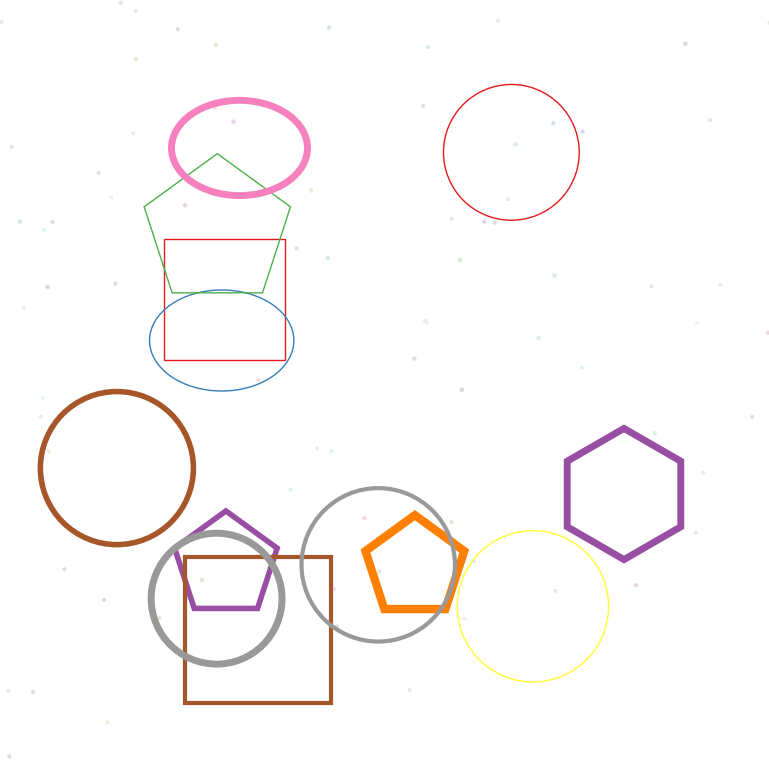[{"shape": "circle", "thickness": 0.5, "radius": 0.44, "center": [0.664, 0.802]}, {"shape": "square", "thickness": 0.5, "radius": 0.39, "center": [0.292, 0.611]}, {"shape": "oval", "thickness": 0.5, "radius": 0.47, "center": [0.288, 0.558]}, {"shape": "pentagon", "thickness": 0.5, "radius": 0.5, "center": [0.282, 0.701]}, {"shape": "pentagon", "thickness": 2, "radius": 0.35, "center": [0.293, 0.266]}, {"shape": "hexagon", "thickness": 2.5, "radius": 0.43, "center": [0.81, 0.358]}, {"shape": "pentagon", "thickness": 3, "radius": 0.34, "center": [0.539, 0.264]}, {"shape": "circle", "thickness": 0.5, "radius": 0.49, "center": [0.692, 0.213]}, {"shape": "circle", "thickness": 2, "radius": 0.5, "center": [0.152, 0.392]}, {"shape": "square", "thickness": 1.5, "radius": 0.47, "center": [0.335, 0.181]}, {"shape": "oval", "thickness": 2.5, "radius": 0.44, "center": [0.311, 0.808]}, {"shape": "circle", "thickness": 1.5, "radius": 0.5, "center": [0.491, 0.266]}, {"shape": "circle", "thickness": 2.5, "radius": 0.42, "center": [0.281, 0.223]}]